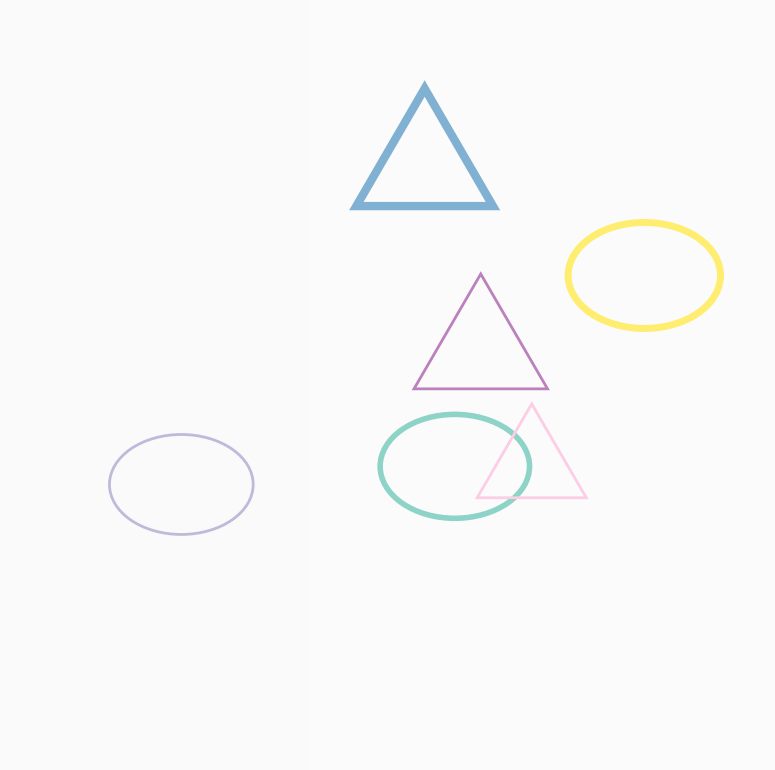[{"shape": "oval", "thickness": 2, "radius": 0.48, "center": [0.587, 0.394]}, {"shape": "oval", "thickness": 1, "radius": 0.46, "center": [0.234, 0.371]}, {"shape": "triangle", "thickness": 3, "radius": 0.51, "center": [0.548, 0.783]}, {"shape": "triangle", "thickness": 1, "radius": 0.41, "center": [0.686, 0.394]}, {"shape": "triangle", "thickness": 1, "radius": 0.5, "center": [0.62, 0.545]}, {"shape": "oval", "thickness": 2.5, "radius": 0.49, "center": [0.831, 0.642]}]